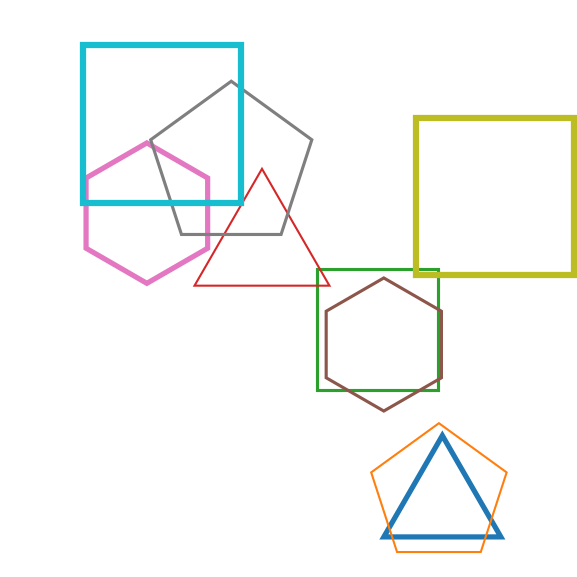[{"shape": "triangle", "thickness": 2.5, "radius": 0.58, "center": [0.766, 0.128]}, {"shape": "pentagon", "thickness": 1, "radius": 0.62, "center": [0.76, 0.143]}, {"shape": "square", "thickness": 1.5, "radius": 0.52, "center": [0.654, 0.429]}, {"shape": "triangle", "thickness": 1, "radius": 0.67, "center": [0.454, 0.572]}, {"shape": "hexagon", "thickness": 1.5, "radius": 0.58, "center": [0.665, 0.403]}, {"shape": "hexagon", "thickness": 2.5, "radius": 0.61, "center": [0.254, 0.63]}, {"shape": "pentagon", "thickness": 1.5, "radius": 0.73, "center": [0.4, 0.712]}, {"shape": "square", "thickness": 3, "radius": 0.68, "center": [0.857, 0.658]}, {"shape": "square", "thickness": 3, "radius": 0.68, "center": [0.281, 0.784]}]